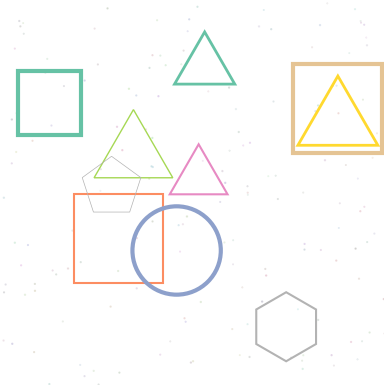[{"shape": "triangle", "thickness": 2, "radius": 0.45, "center": [0.532, 0.827]}, {"shape": "square", "thickness": 3, "radius": 0.41, "center": [0.129, 0.733]}, {"shape": "square", "thickness": 1.5, "radius": 0.58, "center": [0.308, 0.381]}, {"shape": "circle", "thickness": 3, "radius": 0.57, "center": [0.459, 0.349]}, {"shape": "triangle", "thickness": 1.5, "radius": 0.43, "center": [0.516, 0.539]}, {"shape": "triangle", "thickness": 1, "radius": 0.59, "center": [0.347, 0.597]}, {"shape": "triangle", "thickness": 2, "radius": 0.6, "center": [0.878, 0.683]}, {"shape": "square", "thickness": 3, "radius": 0.58, "center": [0.876, 0.717]}, {"shape": "pentagon", "thickness": 0.5, "radius": 0.4, "center": [0.29, 0.514]}, {"shape": "hexagon", "thickness": 1.5, "radius": 0.45, "center": [0.743, 0.151]}]